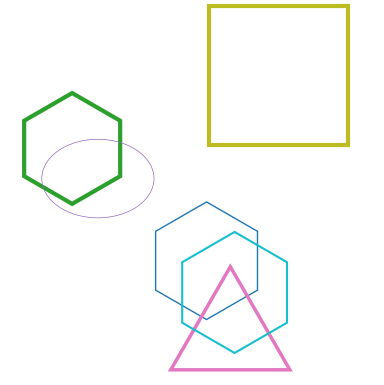[{"shape": "hexagon", "thickness": 1, "radius": 0.76, "center": [0.537, 0.323]}, {"shape": "hexagon", "thickness": 3, "radius": 0.72, "center": [0.187, 0.614]}, {"shape": "oval", "thickness": 0.5, "radius": 0.73, "center": [0.254, 0.536]}, {"shape": "triangle", "thickness": 2.5, "radius": 0.89, "center": [0.598, 0.129]}, {"shape": "square", "thickness": 3, "radius": 0.9, "center": [0.722, 0.805]}, {"shape": "hexagon", "thickness": 1.5, "radius": 0.79, "center": [0.609, 0.24]}]